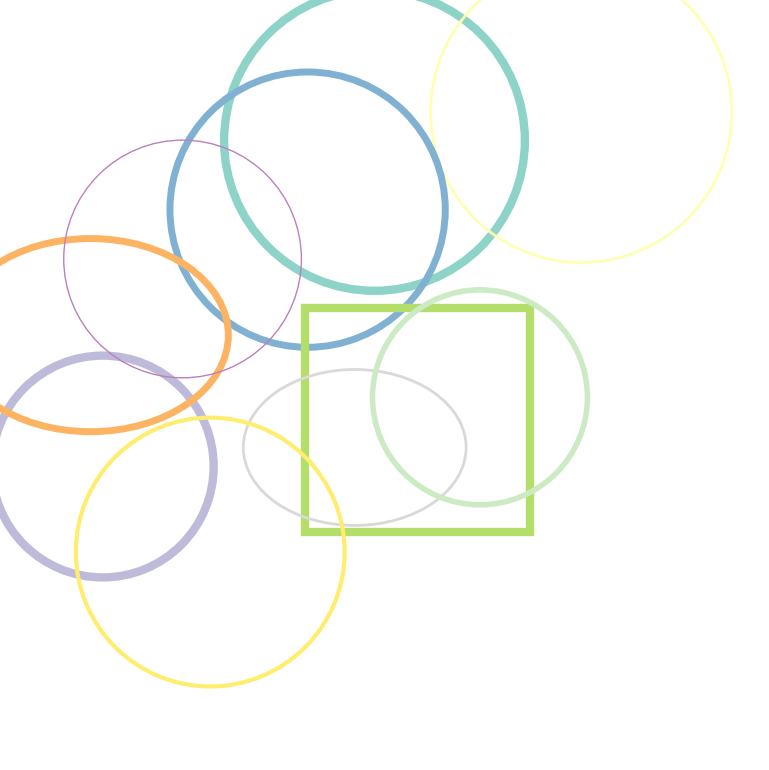[{"shape": "circle", "thickness": 3, "radius": 0.98, "center": [0.486, 0.818]}, {"shape": "circle", "thickness": 1, "radius": 0.98, "center": [0.755, 0.855]}, {"shape": "circle", "thickness": 3, "radius": 0.72, "center": [0.133, 0.394]}, {"shape": "circle", "thickness": 2.5, "radius": 0.89, "center": [0.399, 0.728]}, {"shape": "oval", "thickness": 2.5, "radius": 0.9, "center": [0.117, 0.565]}, {"shape": "square", "thickness": 3, "radius": 0.73, "center": [0.542, 0.455]}, {"shape": "oval", "thickness": 1, "radius": 0.72, "center": [0.461, 0.419]}, {"shape": "circle", "thickness": 0.5, "radius": 0.77, "center": [0.237, 0.664]}, {"shape": "circle", "thickness": 2, "radius": 0.7, "center": [0.623, 0.484]}, {"shape": "circle", "thickness": 1.5, "radius": 0.87, "center": [0.273, 0.283]}]